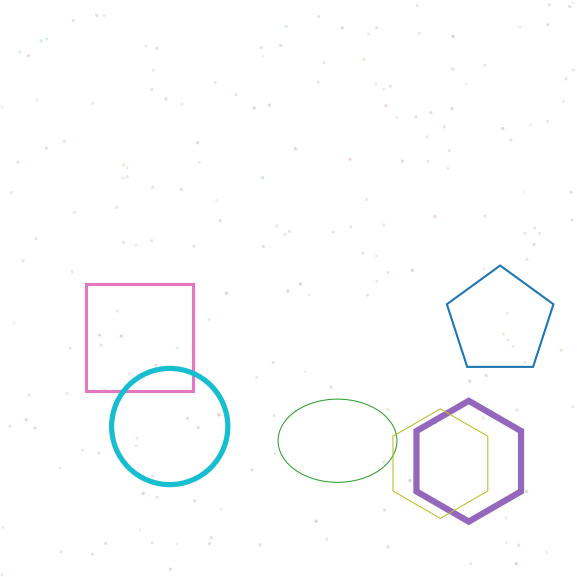[{"shape": "pentagon", "thickness": 1, "radius": 0.49, "center": [0.866, 0.442]}, {"shape": "oval", "thickness": 0.5, "radius": 0.51, "center": [0.584, 0.236]}, {"shape": "hexagon", "thickness": 3, "radius": 0.52, "center": [0.812, 0.2]}, {"shape": "square", "thickness": 1.5, "radius": 0.46, "center": [0.242, 0.414]}, {"shape": "hexagon", "thickness": 0.5, "radius": 0.47, "center": [0.763, 0.196]}, {"shape": "circle", "thickness": 2.5, "radius": 0.5, "center": [0.294, 0.261]}]